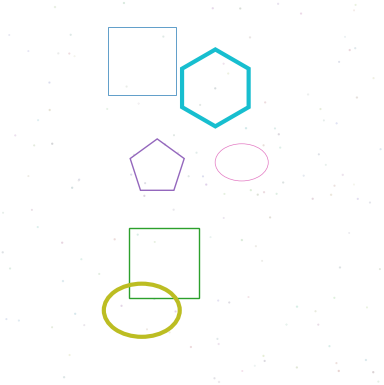[{"shape": "square", "thickness": 0.5, "radius": 0.44, "center": [0.369, 0.842]}, {"shape": "square", "thickness": 1, "radius": 0.45, "center": [0.426, 0.317]}, {"shape": "pentagon", "thickness": 1, "radius": 0.37, "center": [0.408, 0.565]}, {"shape": "oval", "thickness": 0.5, "radius": 0.34, "center": [0.628, 0.578]}, {"shape": "oval", "thickness": 3, "radius": 0.49, "center": [0.368, 0.194]}, {"shape": "hexagon", "thickness": 3, "radius": 0.5, "center": [0.559, 0.772]}]